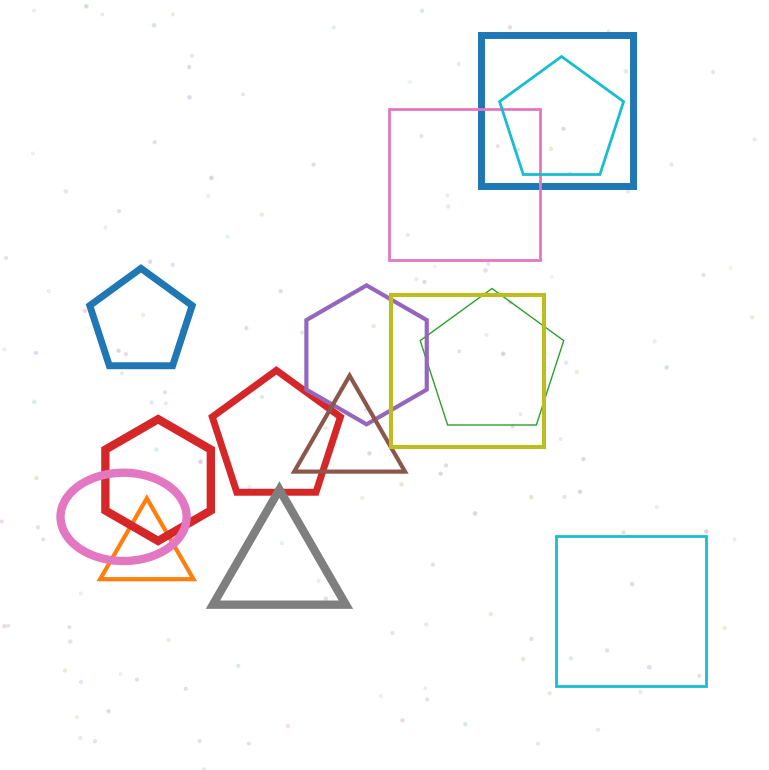[{"shape": "pentagon", "thickness": 2.5, "radius": 0.35, "center": [0.183, 0.582]}, {"shape": "square", "thickness": 2.5, "radius": 0.49, "center": [0.723, 0.856]}, {"shape": "triangle", "thickness": 1.5, "radius": 0.35, "center": [0.191, 0.283]}, {"shape": "pentagon", "thickness": 0.5, "radius": 0.49, "center": [0.639, 0.527]}, {"shape": "hexagon", "thickness": 3, "radius": 0.4, "center": [0.205, 0.377]}, {"shape": "pentagon", "thickness": 2.5, "radius": 0.44, "center": [0.359, 0.432]}, {"shape": "hexagon", "thickness": 1.5, "radius": 0.45, "center": [0.476, 0.539]}, {"shape": "triangle", "thickness": 1.5, "radius": 0.42, "center": [0.454, 0.429]}, {"shape": "oval", "thickness": 3, "radius": 0.41, "center": [0.16, 0.329]}, {"shape": "square", "thickness": 1, "radius": 0.49, "center": [0.603, 0.76]}, {"shape": "triangle", "thickness": 3, "radius": 0.5, "center": [0.363, 0.265]}, {"shape": "square", "thickness": 1.5, "radius": 0.5, "center": [0.607, 0.518]}, {"shape": "square", "thickness": 1, "radius": 0.49, "center": [0.819, 0.206]}, {"shape": "pentagon", "thickness": 1, "radius": 0.42, "center": [0.729, 0.842]}]